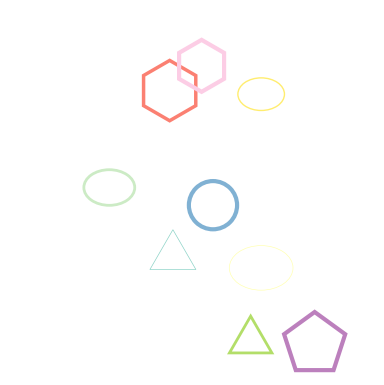[{"shape": "triangle", "thickness": 0.5, "radius": 0.35, "center": [0.449, 0.334]}, {"shape": "oval", "thickness": 0.5, "radius": 0.41, "center": [0.678, 0.304]}, {"shape": "hexagon", "thickness": 2.5, "radius": 0.39, "center": [0.441, 0.765]}, {"shape": "circle", "thickness": 3, "radius": 0.31, "center": [0.553, 0.467]}, {"shape": "triangle", "thickness": 2, "radius": 0.32, "center": [0.651, 0.115]}, {"shape": "hexagon", "thickness": 3, "radius": 0.34, "center": [0.524, 0.829]}, {"shape": "pentagon", "thickness": 3, "radius": 0.42, "center": [0.817, 0.106]}, {"shape": "oval", "thickness": 2, "radius": 0.33, "center": [0.284, 0.513]}, {"shape": "oval", "thickness": 1, "radius": 0.3, "center": [0.678, 0.755]}]